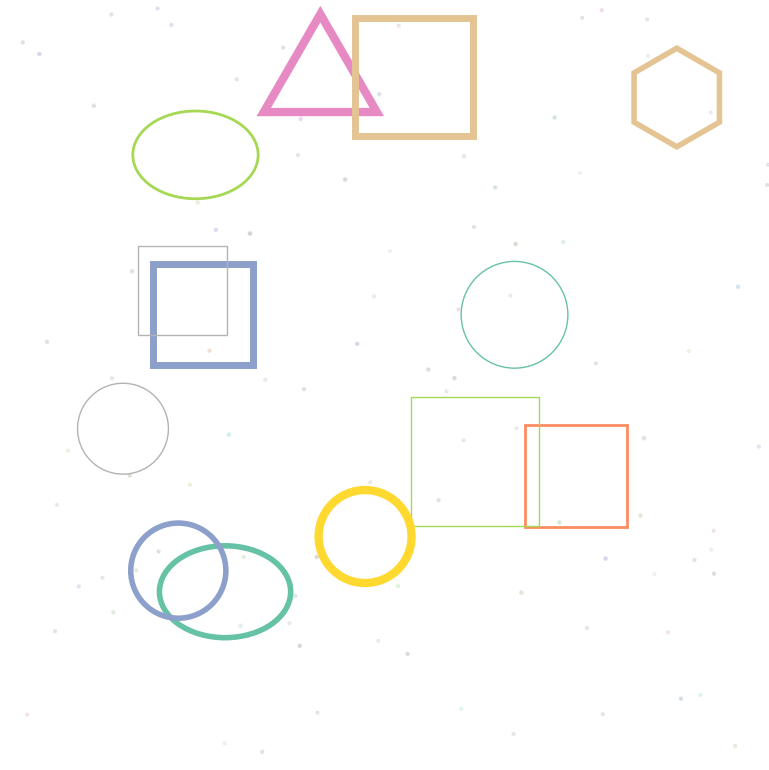[{"shape": "oval", "thickness": 2, "radius": 0.43, "center": [0.292, 0.232]}, {"shape": "circle", "thickness": 0.5, "radius": 0.35, "center": [0.668, 0.591]}, {"shape": "square", "thickness": 1, "radius": 0.33, "center": [0.748, 0.382]}, {"shape": "circle", "thickness": 2, "radius": 0.31, "center": [0.232, 0.259]}, {"shape": "square", "thickness": 2.5, "radius": 0.33, "center": [0.264, 0.592]}, {"shape": "triangle", "thickness": 3, "radius": 0.42, "center": [0.416, 0.897]}, {"shape": "square", "thickness": 0.5, "radius": 0.42, "center": [0.617, 0.401]}, {"shape": "oval", "thickness": 1, "radius": 0.41, "center": [0.254, 0.799]}, {"shape": "circle", "thickness": 3, "radius": 0.3, "center": [0.474, 0.303]}, {"shape": "hexagon", "thickness": 2, "radius": 0.32, "center": [0.879, 0.873]}, {"shape": "square", "thickness": 2.5, "radius": 0.38, "center": [0.538, 0.9]}, {"shape": "circle", "thickness": 0.5, "radius": 0.3, "center": [0.16, 0.443]}, {"shape": "square", "thickness": 0.5, "radius": 0.29, "center": [0.237, 0.623]}]